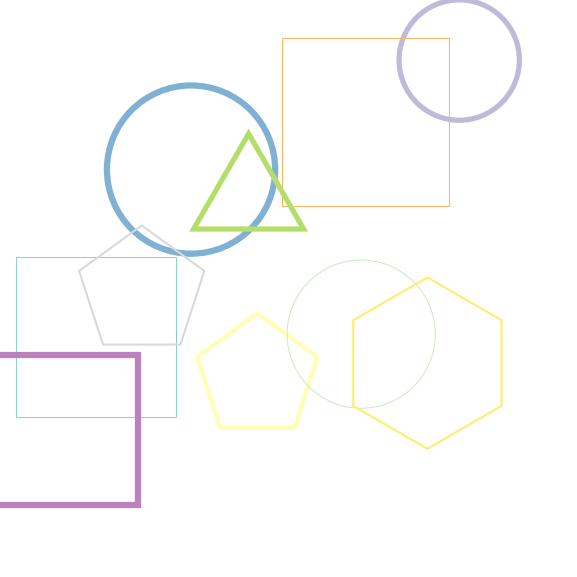[{"shape": "square", "thickness": 0.5, "radius": 0.69, "center": [0.166, 0.415]}, {"shape": "pentagon", "thickness": 2, "radius": 0.55, "center": [0.445, 0.347]}, {"shape": "circle", "thickness": 2.5, "radius": 0.52, "center": [0.795, 0.895]}, {"shape": "circle", "thickness": 3, "radius": 0.73, "center": [0.331, 0.706]}, {"shape": "square", "thickness": 0.5, "radius": 0.72, "center": [0.632, 0.788]}, {"shape": "triangle", "thickness": 2.5, "radius": 0.55, "center": [0.431, 0.658]}, {"shape": "pentagon", "thickness": 1, "radius": 0.57, "center": [0.245, 0.495]}, {"shape": "square", "thickness": 3, "radius": 0.65, "center": [0.109, 0.254]}, {"shape": "circle", "thickness": 0.5, "radius": 0.64, "center": [0.625, 0.421]}, {"shape": "hexagon", "thickness": 1, "radius": 0.74, "center": [0.74, 0.37]}]